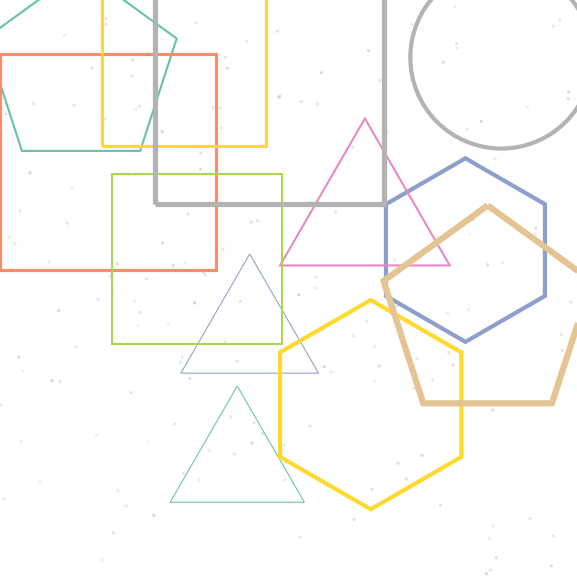[{"shape": "triangle", "thickness": 0.5, "radius": 0.67, "center": [0.411, 0.197]}, {"shape": "pentagon", "thickness": 1, "radius": 0.87, "center": [0.14, 0.879]}, {"shape": "square", "thickness": 1.5, "radius": 0.94, "center": [0.187, 0.718]}, {"shape": "triangle", "thickness": 0.5, "radius": 0.69, "center": [0.432, 0.422]}, {"shape": "hexagon", "thickness": 2, "radius": 0.79, "center": [0.806, 0.566]}, {"shape": "triangle", "thickness": 1, "radius": 0.85, "center": [0.632, 0.624]}, {"shape": "square", "thickness": 1, "radius": 0.74, "center": [0.341, 0.55]}, {"shape": "square", "thickness": 1.5, "radius": 0.71, "center": [0.318, 0.889]}, {"shape": "hexagon", "thickness": 2, "radius": 0.91, "center": [0.642, 0.298]}, {"shape": "pentagon", "thickness": 3, "radius": 0.95, "center": [0.844, 0.454]}, {"shape": "circle", "thickness": 2, "radius": 0.79, "center": [0.868, 0.899]}, {"shape": "square", "thickness": 2.5, "radius": 0.99, "center": [0.467, 0.843]}]